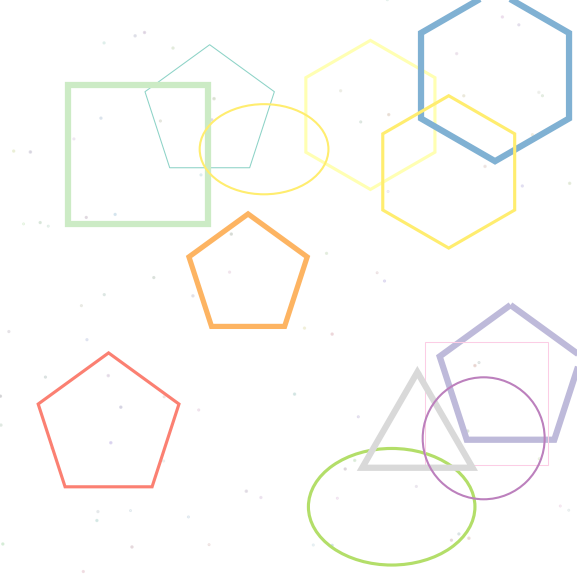[{"shape": "pentagon", "thickness": 0.5, "radius": 0.59, "center": [0.363, 0.804]}, {"shape": "hexagon", "thickness": 1.5, "radius": 0.65, "center": [0.641, 0.8]}, {"shape": "pentagon", "thickness": 3, "radius": 0.64, "center": [0.884, 0.342]}, {"shape": "pentagon", "thickness": 1.5, "radius": 0.64, "center": [0.188, 0.26]}, {"shape": "hexagon", "thickness": 3, "radius": 0.74, "center": [0.857, 0.868]}, {"shape": "pentagon", "thickness": 2.5, "radius": 0.54, "center": [0.43, 0.521]}, {"shape": "oval", "thickness": 1.5, "radius": 0.72, "center": [0.678, 0.122]}, {"shape": "square", "thickness": 0.5, "radius": 0.53, "center": [0.843, 0.3]}, {"shape": "triangle", "thickness": 3, "radius": 0.55, "center": [0.723, 0.244]}, {"shape": "circle", "thickness": 1, "radius": 0.53, "center": [0.838, 0.24]}, {"shape": "square", "thickness": 3, "radius": 0.6, "center": [0.239, 0.732]}, {"shape": "oval", "thickness": 1, "radius": 0.56, "center": [0.457, 0.741]}, {"shape": "hexagon", "thickness": 1.5, "radius": 0.66, "center": [0.777, 0.701]}]